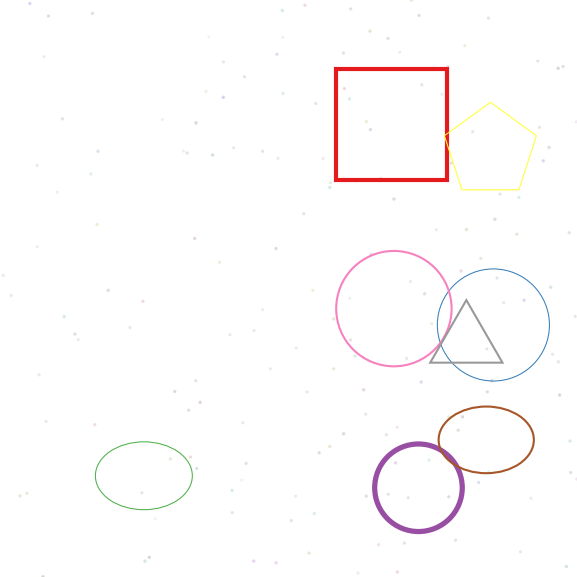[{"shape": "square", "thickness": 2, "radius": 0.48, "center": [0.678, 0.784]}, {"shape": "circle", "thickness": 0.5, "radius": 0.49, "center": [0.854, 0.436]}, {"shape": "oval", "thickness": 0.5, "radius": 0.42, "center": [0.249, 0.175]}, {"shape": "circle", "thickness": 2.5, "radius": 0.38, "center": [0.725, 0.155]}, {"shape": "pentagon", "thickness": 0.5, "radius": 0.42, "center": [0.849, 0.738]}, {"shape": "oval", "thickness": 1, "radius": 0.41, "center": [0.842, 0.237]}, {"shape": "circle", "thickness": 1, "radius": 0.5, "center": [0.682, 0.465]}, {"shape": "triangle", "thickness": 1, "radius": 0.36, "center": [0.808, 0.407]}]